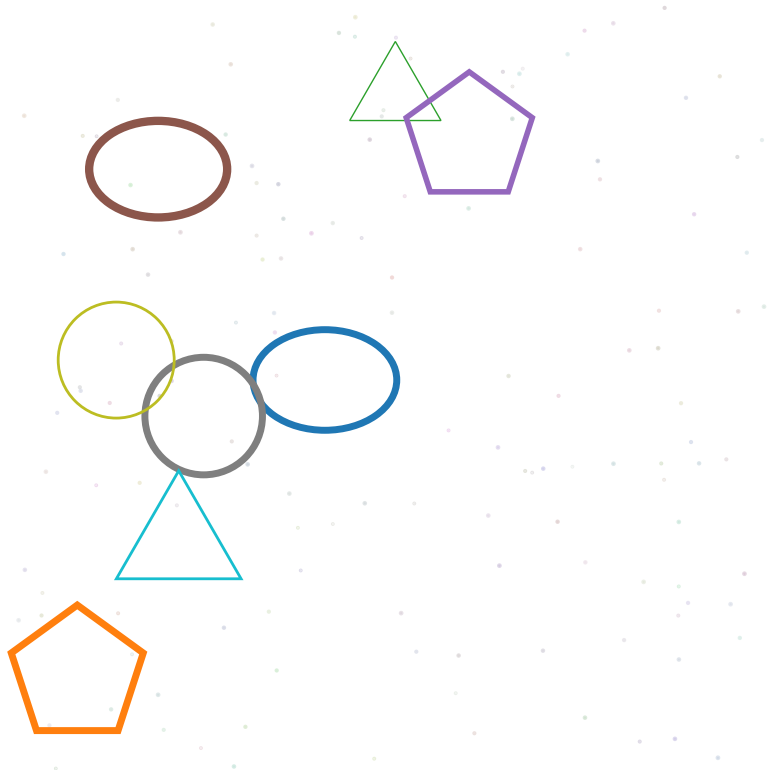[{"shape": "oval", "thickness": 2.5, "radius": 0.47, "center": [0.422, 0.507]}, {"shape": "pentagon", "thickness": 2.5, "radius": 0.45, "center": [0.1, 0.124]}, {"shape": "triangle", "thickness": 0.5, "radius": 0.34, "center": [0.513, 0.878]}, {"shape": "pentagon", "thickness": 2, "radius": 0.43, "center": [0.609, 0.821]}, {"shape": "oval", "thickness": 3, "radius": 0.45, "center": [0.205, 0.78]}, {"shape": "circle", "thickness": 2.5, "radius": 0.38, "center": [0.265, 0.46]}, {"shape": "circle", "thickness": 1, "radius": 0.38, "center": [0.151, 0.532]}, {"shape": "triangle", "thickness": 1, "radius": 0.47, "center": [0.232, 0.295]}]